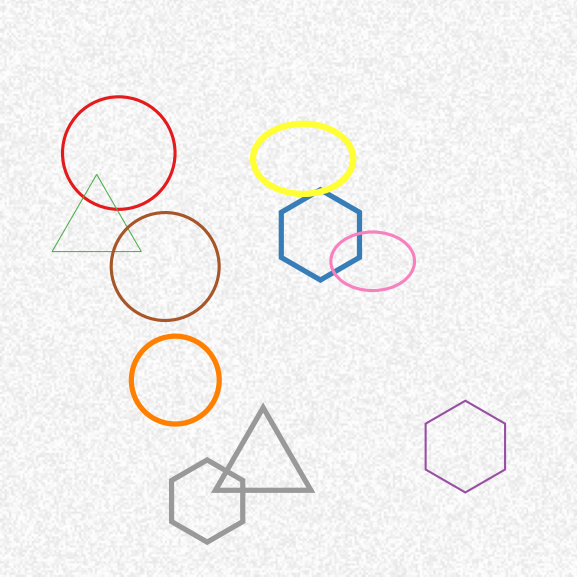[{"shape": "circle", "thickness": 1.5, "radius": 0.49, "center": [0.206, 0.734]}, {"shape": "hexagon", "thickness": 2.5, "radius": 0.39, "center": [0.555, 0.592]}, {"shape": "triangle", "thickness": 0.5, "radius": 0.45, "center": [0.167, 0.608]}, {"shape": "hexagon", "thickness": 1, "radius": 0.4, "center": [0.806, 0.226]}, {"shape": "circle", "thickness": 2.5, "radius": 0.38, "center": [0.304, 0.341]}, {"shape": "oval", "thickness": 3, "radius": 0.43, "center": [0.525, 0.724]}, {"shape": "circle", "thickness": 1.5, "radius": 0.47, "center": [0.286, 0.538]}, {"shape": "oval", "thickness": 1.5, "radius": 0.36, "center": [0.645, 0.547]}, {"shape": "triangle", "thickness": 2.5, "radius": 0.48, "center": [0.456, 0.198]}, {"shape": "hexagon", "thickness": 2.5, "radius": 0.36, "center": [0.359, 0.132]}]